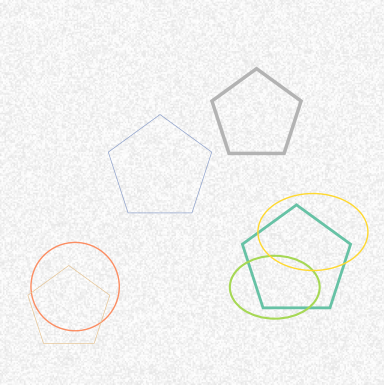[{"shape": "pentagon", "thickness": 2, "radius": 0.74, "center": [0.77, 0.32]}, {"shape": "circle", "thickness": 1, "radius": 0.57, "center": [0.195, 0.256]}, {"shape": "pentagon", "thickness": 0.5, "radius": 0.71, "center": [0.416, 0.561]}, {"shape": "oval", "thickness": 1.5, "radius": 0.58, "center": [0.714, 0.254]}, {"shape": "oval", "thickness": 1, "radius": 0.71, "center": [0.813, 0.397]}, {"shape": "pentagon", "thickness": 0.5, "radius": 0.56, "center": [0.179, 0.198]}, {"shape": "pentagon", "thickness": 2.5, "radius": 0.61, "center": [0.666, 0.7]}]